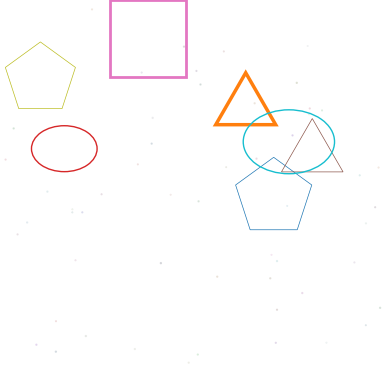[{"shape": "pentagon", "thickness": 0.5, "radius": 0.52, "center": [0.711, 0.487]}, {"shape": "triangle", "thickness": 2.5, "radius": 0.45, "center": [0.638, 0.721]}, {"shape": "oval", "thickness": 1, "radius": 0.43, "center": [0.167, 0.614]}, {"shape": "triangle", "thickness": 0.5, "radius": 0.46, "center": [0.811, 0.6]}, {"shape": "square", "thickness": 2, "radius": 0.5, "center": [0.384, 0.899]}, {"shape": "pentagon", "thickness": 0.5, "radius": 0.48, "center": [0.105, 0.795]}, {"shape": "oval", "thickness": 1, "radius": 0.59, "center": [0.75, 0.632]}]